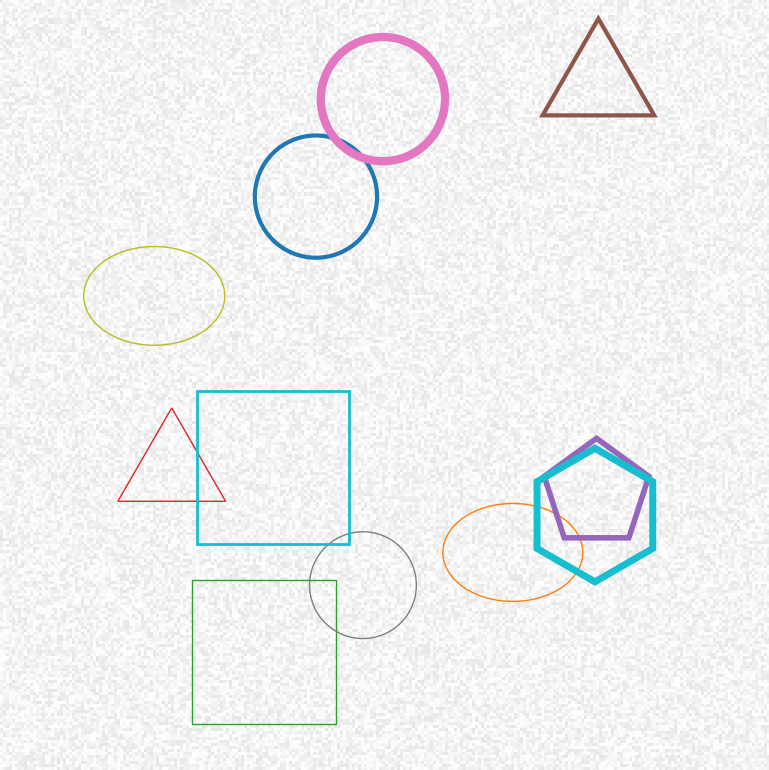[{"shape": "circle", "thickness": 1.5, "radius": 0.4, "center": [0.41, 0.745]}, {"shape": "oval", "thickness": 0.5, "radius": 0.45, "center": [0.666, 0.283]}, {"shape": "square", "thickness": 0.5, "radius": 0.47, "center": [0.343, 0.153]}, {"shape": "triangle", "thickness": 0.5, "radius": 0.4, "center": [0.223, 0.389]}, {"shape": "pentagon", "thickness": 2, "radius": 0.36, "center": [0.775, 0.359]}, {"shape": "triangle", "thickness": 1.5, "radius": 0.42, "center": [0.777, 0.892]}, {"shape": "circle", "thickness": 3, "radius": 0.4, "center": [0.497, 0.871]}, {"shape": "circle", "thickness": 0.5, "radius": 0.35, "center": [0.471, 0.24]}, {"shape": "oval", "thickness": 0.5, "radius": 0.46, "center": [0.2, 0.616]}, {"shape": "square", "thickness": 1, "radius": 0.49, "center": [0.354, 0.393]}, {"shape": "hexagon", "thickness": 2.5, "radius": 0.43, "center": [0.773, 0.331]}]